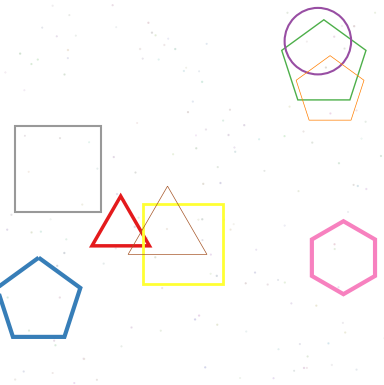[{"shape": "triangle", "thickness": 2.5, "radius": 0.43, "center": [0.313, 0.405]}, {"shape": "pentagon", "thickness": 3, "radius": 0.57, "center": [0.1, 0.217]}, {"shape": "pentagon", "thickness": 1, "radius": 0.58, "center": [0.841, 0.834]}, {"shape": "circle", "thickness": 1.5, "radius": 0.43, "center": [0.826, 0.893]}, {"shape": "pentagon", "thickness": 0.5, "radius": 0.46, "center": [0.857, 0.763]}, {"shape": "square", "thickness": 2, "radius": 0.52, "center": [0.476, 0.366]}, {"shape": "triangle", "thickness": 0.5, "radius": 0.59, "center": [0.435, 0.398]}, {"shape": "hexagon", "thickness": 3, "radius": 0.47, "center": [0.892, 0.331]}, {"shape": "square", "thickness": 1.5, "radius": 0.56, "center": [0.15, 0.562]}]